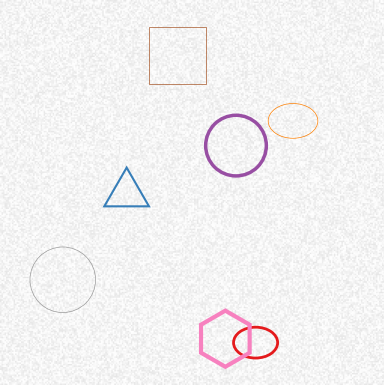[{"shape": "oval", "thickness": 2, "radius": 0.29, "center": [0.664, 0.11]}, {"shape": "triangle", "thickness": 1.5, "radius": 0.34, "center": [0.329, 0.498]}, {"shape": "circle", "thickness": 2.5, "radius": 0.39, "center": [0.613, 0.622]}, {"shape": "oval", "thickness": 0.5, "radius": 0.32, "center": [0.761, 0.686]}, {"shape": "square", "thickness": 0.5, "radius": 0.37, "center": [0.462, 0.857]}, {"shape": "hexagon", "thickness": 3, "radius": 0.36, "center": [0.585, 0.12]}, {"shape": "circle", "thickness": 0.5, "radius": 0.43, "center": [0.163, 0.273]}]